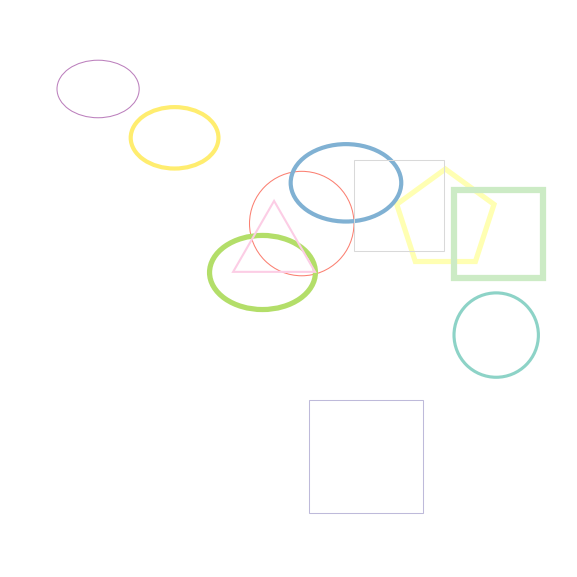[{"shape": "circle", "thickness": 1.5, "radius": 0.37, "center": [0.859, 0.419]}, {"shape": "pentagon", "thickness": 2.5, "radius": 0.44, "center": [0.771, 0.618]}, {"shape": "square", "thickness": 0.5, "radius": 0.49, "center": [0.634, 0.209]}, {"shape": "circle", "thickness": 0.5, "radius": 0.45, "center": [0.522, 0.612]}, {"shape": "oval", "thickness": 2, "radius": 0.48, "center": [0.599, 0.683]}, {"shape": "oval", "thickness": 2.5, "radius": 0.46, "center": [0.455, 0.527]}, {"shape": "triangle", "thickness": 1, "radius": 0.41, "center": [0.475, 0.569]}, {"shape": "square", "thickness": 0.5, "radius": 0.39, "center": [0.691, 0.643]}, {"shape": "oval", "thickness": 0.5, "radius": 0.36, "center": [0.17, 0.845]}, {"shape": "square", "thickness": 3, "radius": 0.38, "center": [0.863, 0.594]}, {"shape": "oval", "thickness": 2, "radius": 0.38, "center": [0.302, 0.76]}]